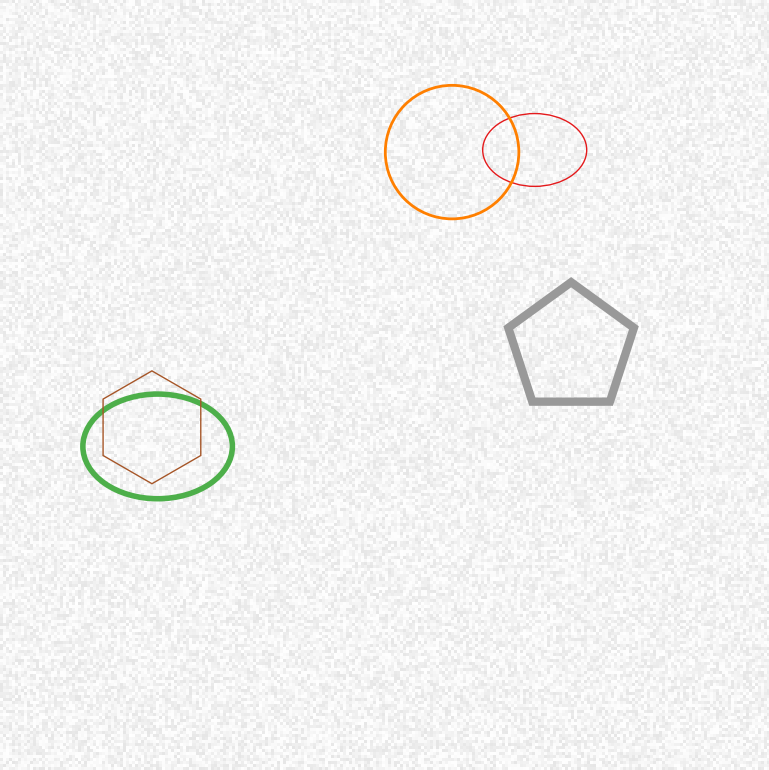[{"shape": "oval", "thickness": 0.5, "radius": 0.34, "center": [0.694, 0.805]}, {"shape": "oval", "thickness": 2, "radius": 0.49, "center": [0.205, 0.42]}, {"shape": "circle", "thickness": 1, "radius": 0.43, "center": [0.587, 0.802]}, {"shape": "hexagon", "thickness": 0.5, "radius": 0.37, "center": [0.197, 0.445]}, {"shape": "pentagon", "thickness": 3, "radius": 0.43, "center": [0.742, 0.548]}]